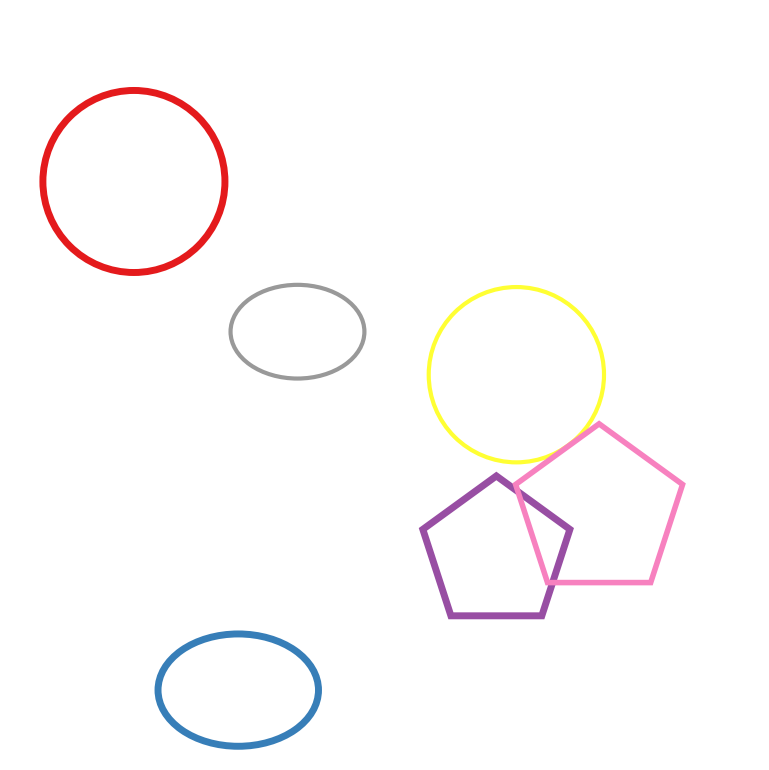[{"shape": "circle", "thickness": 2.5, "radius": 0.59, "center": [0.174, 0.764]}, {"shape": "oval", "thickness": 2.5, "radius": 0.52, "center": [0.309, 0.104]}, {"shape": "pentagon", "thickness": 2.5, "radius": 0.5, "center": [0.645, 0.281]}, {"shape": "circle", "thickness": 1.5, "radius": 0.57, "center": [0.671, 0.513]}, {"shape": "pentagon", "thickness": 2, "radius": 0.57, "center": [0.778, 0.336]}, {"shape": "oval", "thickness": 1.5, "radius": 0.43, "center": [0.386, 0.569]}]